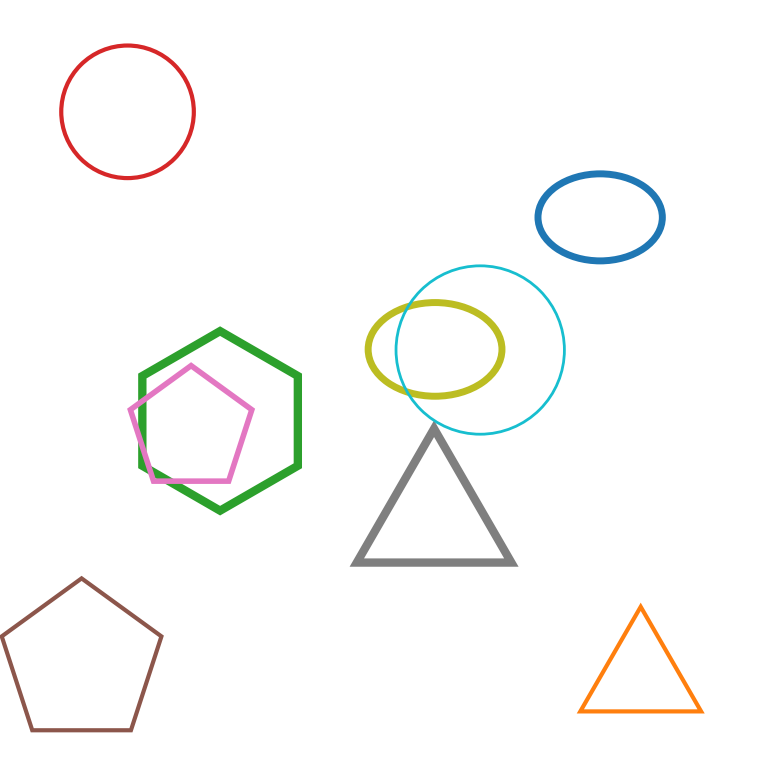[{"shape": "oval", "thickness": 2.5, "radius": 0.4, "center": [0.779, 0.718]}, {"shape": "triangle", "thickness": 1.5, "radius": 0.45, "center": [0.832, 0.121]}, {"shape": "hexagon", "thickness": 3, "radius": 0.58, "center": [0.286, 0.453]}, {"shape": "circle", "thickness": 1.5, "radius": 0.43, "center": [0.166, 0.855]}, {"shape": "pentagon", "thickness": 1.5, "radius": 0.55, "center": [0.106, 0.14]}, {"shape": "pentagon", "thickness": 2, "radius": 0.41, "center": [0.248, 0.442]}, {"shape": "triangle", "thickness": 3, "radius": 0.58, "center": [0.564, 0.327]}, {"shape": "oval", "thickness": 2.5, "radius": 0.43, "center": [0.565, 0.546]}, {"shape": "circle", "thickness": 1, "radius": 0.55, "center": [0.624, 0.545]}]